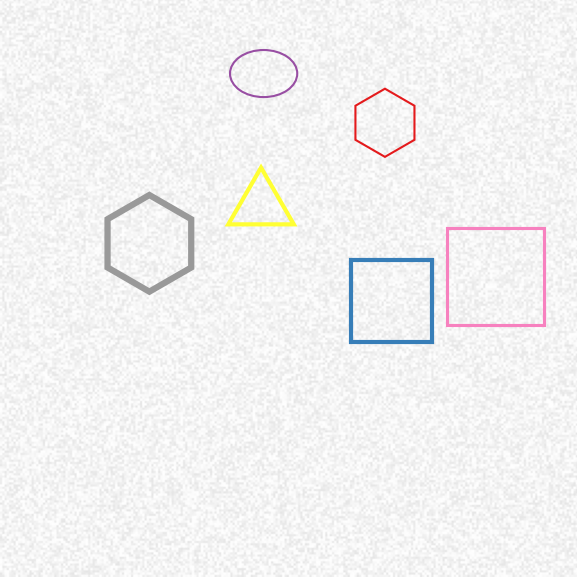[{"shape": "hexagon", "thickness": 1, "radius": 0.3, "center": [0.667, 0.787]}, {"shape": "square", "thickness": 2, "radius": 0.35, "center": [0.678, 0.478]}, {"shape": "oval", "thickness": 1, "radius": 0.29, "center": [0.457, 0.872]}, {"shape": "triangle", "thickness": 2, "radius": 0.33, "center": [0.452, 0.643]}, {"shape": "square", "thickness": 1.5, "radius": 0.42, "center": [0.858, 0.52]}, {"shape": "hexagon", "thickness": 3, "radius": 0.42, "center": [0.259, 0.578]}]